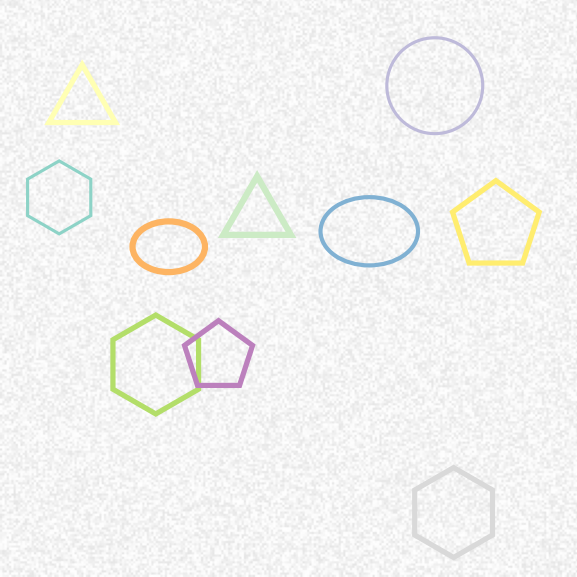[{"shape": "hexagon", "thickness": 1.5, "radius": 0.32, "center": [0.102, 0.657]}, {"shape": "triangle", "thickness": 2.5, "radius": 0.33, "center": [0.142, 0.82]}, {"shape": "circle", "thickness": 1.5, "radius": 0.42, "center": [0.753, 0.851]}, {"shape": "oval", "thickness": 2, "radius": 0.42, "center": [0.639, 0.599]}, {"shape": "oval", "thickness": 3, "radius": 0.31, "center": [0.292, 0.572]}, {"shape": "hexagon", "thickness": 2.5, "radius": 0.43, "center": [0.27, 0.368]}, {"shape": "hexagon", "thickness": 2.5, "radius": 0.39, "center": [0.785, 0.112]}, {"shape": "pentagon", "thickness": 2.5, "radius": 0.31, "center": [0.378, 0.382]}, {"shape": "triangle", "thickness": 3, "radius": 0.34, "center": [0.445, 0.626]}, {"shape": "pentagon", "thickness": 2.5, "radius": 0.39, "center": [0.859, 0.607]}]